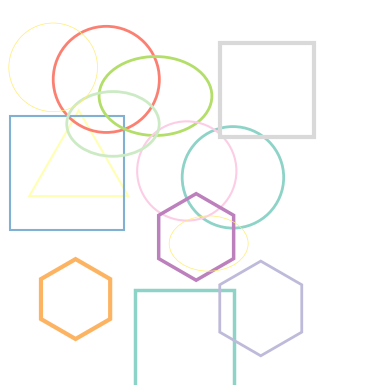[{"shape": "square", "thickness": 2.5, "radius": 0.64, "center": [0.478, 0.117]}, {"shape": "circle", "thickness": 2, "radius": 0.66, "center": [0.605, 0.539]}, {"shape": "triangle", "thickness": 1.5, "radius": 0.74, "center": [0.205, 0.565]}, {"shape": "hexagon", "thickness": 2, "radius": 0.61, "center": [0.677, 0.199]}, {"shape": "circle", "thickness": 2, "radius": 0.69, "center": [0.276, 0.794]}, {"shape": "square", "thickness": 1.5, "radius": 0.74, "center": [0.174, 0.55]}, {"shape": "hexagon", "thickness": 3, "radius": 0.52, "center": [0.196, 0.223]}, {"shape": "oval", "thickness": 2, "radius": 0.73, "center": [0.404, 0.751]}, {"shape": "circle", "thickness": 1.5, "radius": 0.64, "center": [0.485, 0.556]}, {"shape": "square", "thickness": 3, "radius": 0.61, "center": [0.693, 0.767]}, {"shape": "hexagon", "thickness": 2.5, "radius": 0.56, "center": [0.51, 0.385]}, {"shape": "oval", "thickness": 2, "radius": 0.6, "center": [0.293, 0.678]}, {"shape": "circle", "thickness": 0.5, "radius": 0.58, "center": [0.138, 0.825]}, {"shape": "oval", "thickness": 0.5, "radius": 0.51, "center": [0.542, 0.367]}]